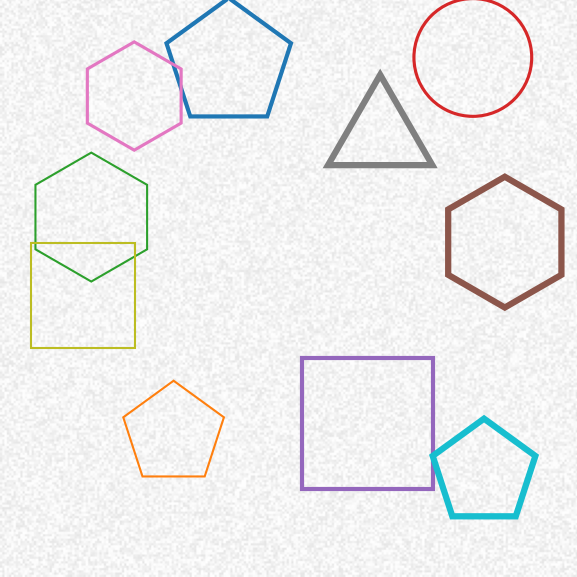[{"shape": "pentagon", "thickness": 2, "radius": 0.57, "center": [0.396, 0.889]}, {"shape": "pentagon", "thickness": 1, "radius": 0.46, "center": [0.301, 0.248]}, {"shape": "hexagon", "thickness": 1, "radius": 0.56, "center": [0.158, 0.623]}, {"shape": "circle", "thickness": 1.5, "radius": 0.51, "center": [0.819, 0.9]}, {"shape": "square", "thickness": 2, "radius": 0.57, "center": [0.636, 0.266]}, {"shape": "hexagon", "thickness": 3, "radius": 0.57, "center": [0.874, 0.58]}, {"shape": "hexagon", "thickness": 1.5, "radius": 0.47, "center": [0.232, 0.833]}, {"shape": "triangle", "thickness": 3, "radius": 0.52, "center": [0.658, 0.765]}, {"shape": "square", "thickness": 1, "radius": 0.45, "center": [0.143, 0.487]}, {"shape": "pentagon", "thickness": 3, "radius": 0.47, "center": [0.838, 0.181]}]